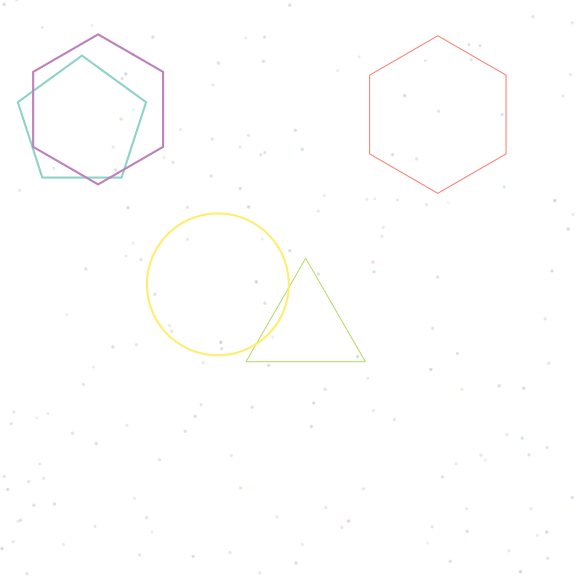[{"shape": "pentagon", "thickness": 1, "radius": 0.58, "center": [0.142, 0.786]}, {"shape": "hexagon", "thickness": 0.5, "radius": 0.68, "center": [0.758, 0.801]}, {"shape": "triangle", "thickness": 0.5, "radius": 0.6, "center": [0.529, 0.433]}, {"shape": "hexagon", "thickness": 1, "radius": 0.65, "center": [0.17, 0.81]}, {"shape": "circle", "thickness": 1, "radius": 0.61, "center": [0.377, 0.507]}]